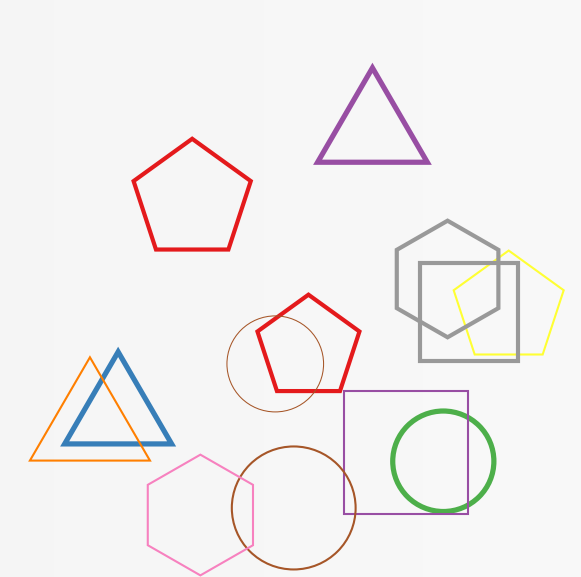[{"shape": "pentagon", "thickness": 2, "radius": 0.53, "center": [0.331, 0.653]}, {"shape": "pentagon", "thickness": 2, "radius": 0.46, "center": [0.531, 0.397]}, {"shape": "triangle", "thickness": 2.5, "radius": 0.53, "center": [0.203, 0.284]}, {"shape": "circle", "thickness": 2.5, "radius": 0.44, "center": [0.763, 0.2]}, {"shape": "triangle", "thickness": 2.5, "radius": 0.54, "center": [0.641, 0.773]}, {"shape": "square", "thickness": 1, "radius": 0.53, "center": [0.699, 0.216]}, {"shape": "triangle", "thickness": 1, "radius": 0.6, "center": [0.155, 0.261]}, {"shape": "pentagon", "thickness": 1, "radius": 0.5, "center": [0.875, 0.466]}, {"shape": "circle", "thickness": 0.5, "radius": 0.42, "center": [0.474, 0.369]}, {"shape": "circle", "thickness": 1, "radius": 0.53, "center": [0.505, 0.12]}, {"shape": "hexagon", "thickness": 1, "radius": 0.52, "center": [0.345, 0.107]}, {"shape": "hexagon", "thickness": 2, "radius": 0.5, "center": [0.77, 0.516]}, {"shape": "square", "thickness": 2, "radius": 0.42, "center": [0.807, 0.458]}]